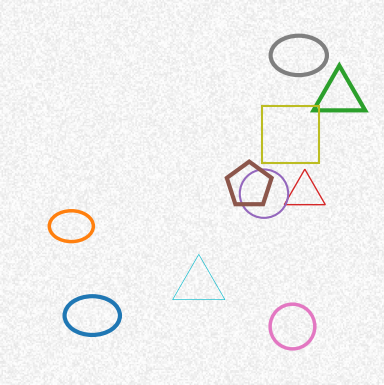[{"shape": "oval", "thickness": 3, "radius": 0.36, "center": [0.24, 0.18]}, {"shape": "oval", "thickness": 2.5, "radius": 0.29, "center": [0.185, 0.413]}, {"shape": "triangle", "thickness": 3, "radius": 0.39, "center": [0.881, 0.752]}, {"shape": "triangle", "thickness": 1, "radius": 0.31, "center": [0.792, 0.499]}, {"shape": "circle", "thickness": 1.5, "radius": 0.31, "center": [0.686, 0.497]}, {"shape": "pentagon", "thickness": 3, "radius": 0.31, "center": [0.647, 0.519]}, {"shape": "circle", "thickness": 2.5, "radius": 0.29, "center": [0.76, 0.152]}, {"shape": "oval", "thickness": 3, "radius": 0.37, "center": [0.776, 0.856]}, {"shape": "square", "thickness": 1.5, "radius": 0.37, "center": [0.754, 0.65]}, {"shape": "triangle", "thickness": 0.5, "radius": 0.39, "center": [0.516, 0.261]}]